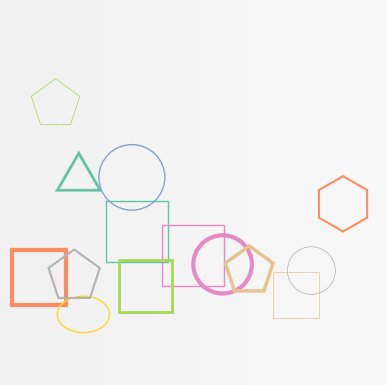[{"shape": "triangle", "thickness": 2, "radius": 0.32, "center": [0.203, 0.538]}, {"shape": "square", "thickness": 1, "radius": 0.4, "center": [0.354, 0.399]}, {"shape": "hexagon", "thickness": 1.5, "radius": 0.36, "center": [0.885, 0.471]}, {"shape": "square", "thickness": 3, "radius": 0.35, "center": [0.101, 0.279]}, {"shape": "circle", "thickness": 1, "radius": 0.43, "center": [0.34, 0.539]}, {"shape": "square", "thickness": 1, "radius": 0.4, "center": [0.497, 0.336]}, {"shape": "circle", "thickness": 3, "radius": 0.38, "center": [0.574, 0.313]}, {"shape": "pentagon", "thickness": 0.5, "radius": 0.33, "center": [0.143, 0.73]}, {"shape": "square", "thickness": 2, "radius": 0.34, "center": [0.376, 0.258]}, {"shape": "oval", "thickness": 1, "radius": 0.34, "center": [0.215, 0.183]}, {"shape": "pentagon", "thickness": 2.5, "radius": 0.32, "center": [0.643, 0.297]}, {"shape": "square", "thickness": 0.5, "radius": 0.29, "center": [0.763, 0.234]}, {"shape": "pentagon", "thickness": 1.5, "radius": 0.35, "center": [0.191, 0.282]}, {"shape": "circle", "thickness": 0.5, "radius": 0.31, "center": [0.804, 0.297]}]